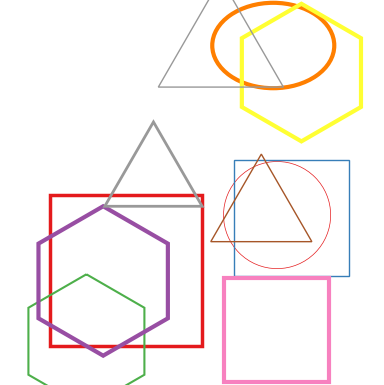[{"shape": "circle", "thickness": 0.5, "radius": 0.7, "center": [0.72, 0.441]}, {"shape": "square", "thickness": 2.5, "radius": 0.98, "center": [0.327, 0.297]}, {"shape": "square", "thickness": 1, "radius": 0.75, "center": [0.757, 0.434]}, {"shape": "hexagon", "thickness": 1.5, "radius": 0.87, "center": [0.224, 0.114]}, {"shape": "hexagon", "thickness": 3, "radius": 0.97, "center": [0.268, 0.27]}, {"shape": "oval", "thickness": 3, "radius": 0.79, "center": [0.71, 0.882]}, {"shape": "hexagon", "thickness": 3, "radius": 0.89, "center": [0.783, 0.811]}, {"shape": "triangle", "thickness": 1, "radius": 0.76, "center": [0.679, 0.448]}, {"shape": "square", "thickness": 3, "radius": 0.68, "center": [0.718, 0.143]}, {"shape": "triangle", "thickness": 1, "radius": 0.94, "center": [0.574, 0.868]}, {"shape": "triangle", "thickness": 2, "radius": 0.73, "center": [0.399, 0.537]}]